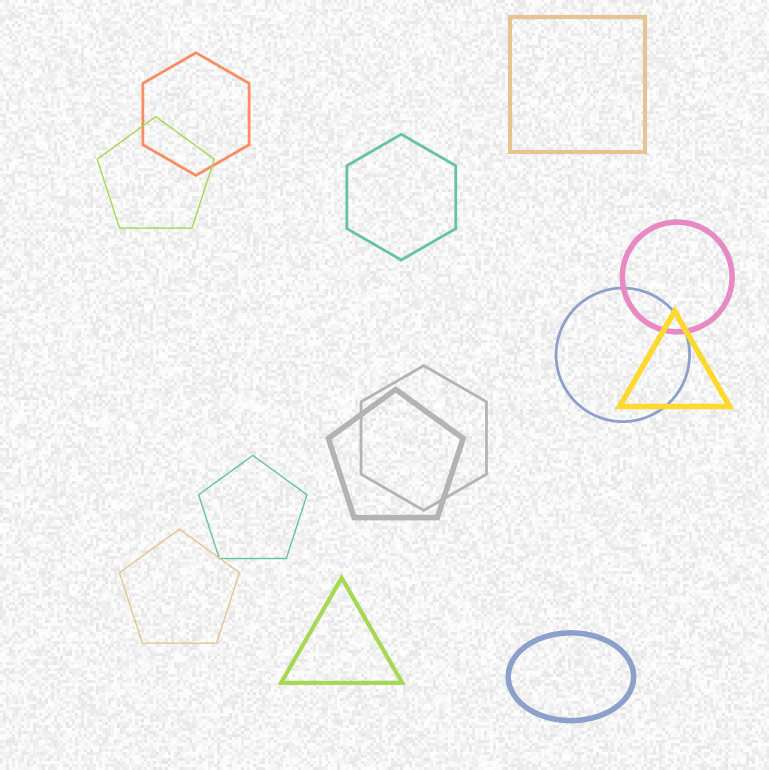[{"shape": "pentagon", "thickness": 0.5, "radius": 0.37, "center": [0.328, 0.335]}, {"shape": "hexagon", "thickness": 1, "radius": 0.41, "center": [0.521, 0.744]}, {"shape": "hexagon", "thickness": 1, "radius": 0.4, "center": [0.255, 0.852]}, {"shape": "oval", "thickness": 2, "radius": 0.41, "center": [0.741, 0.121]}, {"shape": "circle", "thickness": 1, "radius": 0.43, "center": [0.809, 0.539]}, {"shape": "circle", "thickness": 2, "radius": 0.36, "center": [0.88, 0.64]}, {"shape": "pentagon", "thickness": 0.5, "radius": 0.4, "center": [0.202, 0.769]}, {"shape": "triangle", "thickness": 1.5, "radius": 0.45, "center": [0.444, 0.159]}, {"shape": "triangle", "thickness": 2, "radius": 0.41, "center": [0.876, 0.513]}, {"shape": "pentagon", "thickness": 0.5, "radius": 0.41, "center": [0.233, 0.231]}, {"shape": "square", "thickness": 1.5, "radius": 0.44, "center": [0.75, 0.891]}, {"shape": "hexagon", "thickness": 1, "radius": 0.47, "center": [0.55, 0.431]}, {"shape": "pentagon", "thickness": 2, "radius": 0.46, "center": [0.514, 0.402]}]